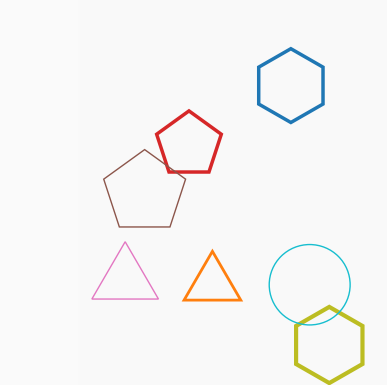[{"shape": "hexagon", "thickness": 2.5, "radius": 0.48, "center": [0.751, 0.778]}, {"shape": "triangle", "thickness": 2, "radius": 0.42, "center": [0.548, 0.263]}, {"shape": "pentagon", "thickness": 2.5, "radius": 0.44, "center": [0.488, 0.624]}, {"shape": "pentagon", "thickness": 1, "radius": 0.56, "center": [0.373, 0.5]}, {"shape": "triangle", "thickness": 1, "radius": 0.5, "center": [0.323, 0.273]}, {"shape": "hexagon", "thickness": 3, "radius": 0.49, "center": [0.85, 0.104]}, {"shape": "circle", "thickness": 1, "radius": 0.52, "center": [0.799, 0.26]}]